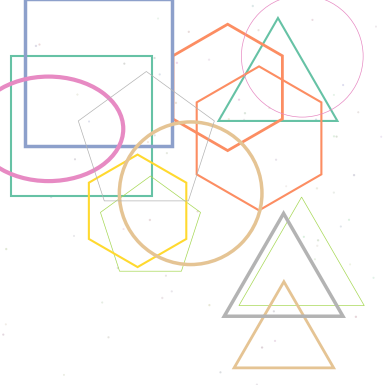[{"shape": "square", "thickness": 1.5, "radius": 0.91, "center": [0.212, 0.673]}, {"shape": "triangle", "thickness": 1.5, "radius": 0.89, "center": [0.722, 0.775]}, {"shape": "hexagon", "thickness": 2, "radius": 0.82, "center": [0.591, 0.773]}, {"shape": "hexagon", "thickness": 1.5, "radius": 0.93, "center": [0.673, 0.641]}, {"shape": "square", "thickness": 2.5, "radius": 0.95, "center": [0.256, 0.812]}, {"shape": "oval", "thickness": 3, "radius": 0.97, "center": [0.126, 0.665]}, {"shape": "circle", "thickness": 0.5, "radius": 0.79, "center": [0.785, 0.854]}, {"shape": "triangle", "thickness": 0.5, "radius": 0.94, "center": [0.783, 0.3]}, {"shape": "pentagon", "thickness": 0.5, "radius": 0.68, "center": [0.391, 0.406]}, {"shape": "hexagon", "thickness": 1.5, "radius": 0.73, "center": [0.357, 0.452]}, {"shape": "triangle", "thickness": 2, "radius": 0.75, "center": [0.737, 0.119]}, {"shape": "circle", "thickness": 2.5, "radius": 0.93, "center": [0.495, 0.498]}, {"shape": "pentagon", "thickness": 0.5, "radius": 0.93, "center": [0.38, 0.629]}, {"shape": "triangle", "thickness": 2.5, "radius": 0.89, "center": [0.737, 0.268]}]